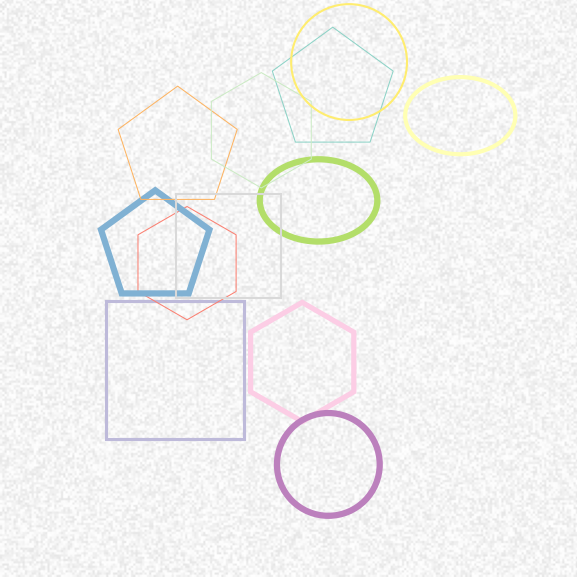[{"shape": "pentagon", "thickness": 0.5, "radius": 0.55, "center": [0.576, 0.842]}, {"shape": "oval", "thickness": 2, "radius": 0.48, "center": [0.797, 0.799]}, {"shape": "square", "thickness": 1.5, "radius": 0.6, "center": [0.303, 0.359]}, {"shape": "hexagon", "thickness": 0.5, "radius": 0.49, "center": [0.324, 0.543]}, {"shape": "pentagon", "thickness": 3, "radius": 0.49, "center": [0.269, 0.571]}, {"shape": "pentagon", "thickness": 0.5, "radius": 0.54, "center": [0.308, 0.742]}, {"shape": "oval", "thickness": 3, "radius": 0.51, "center": [0.552, 0.652]}, {"shape": "hexagon", "thickness": 2.5, "radius": 0.52, "center": [0.523, 0.372]}, {"shape": "square", "thickness": 1, "radius": 0.45, "center": [0.396, 0.573]}, {"shape": "circle", "thickness": 3, "radius": 0.44, "center": [0.569, 0.195]}, {"shape": "hexagon", "thickness": 0.5, "radius": 0.5, "center": [0.452, 0.774]}, {"shape": "circle", "thickness": 1, "radius": 0.5, "center": [0.604, 0.892]}]